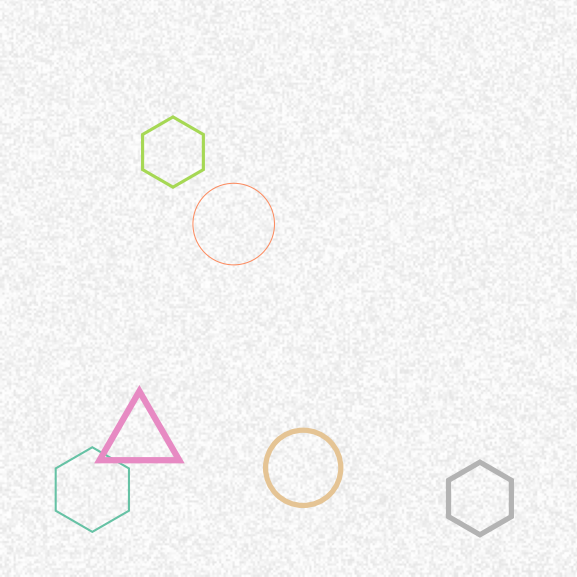[{"shape": "hexagon", "thickness": 1, "radius": 0.37, "center": [0.16, 0.151]}, {"shape": "circle", "thickness": 0.5, "radius": 0.35, "center": [0.405, 0.611]}, {"shape": "triangle", "thickness": 3, "radius": 0.4, "center": [0.241, 0.242]}, {"shape": "hexagon", "thickness": 1.5, "radius": 0.3, "center": [0.3, 0.736]}, {"shape": "circle", "thickness": 2.5, "radius": 0.33, "center": [0.525, 0.189]}, {"shape": "hexagon", "thickness": 2.5, "radius": 0.31, "center": [0.831, 0.136]}]